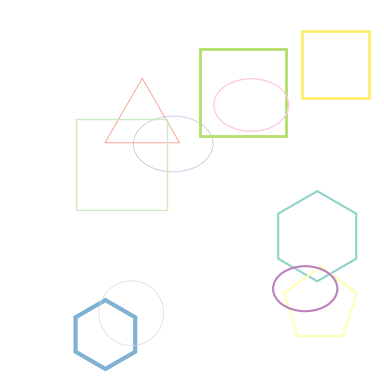[{"shape": "hexagon", "thickness": 1.5, "radius": 0.59, "center": [0.824, 0.386]}, {"shape": "pentagon", "thickness": 1.5, "radius": 0.5, "center": [0.832, 0.208]}, {"shape": "oval", "thickness": 0.5, "radius": 0.52, "center": [0.45, 0.626]}, {"shape": "triangle", "thickness": 0.5, "radius": 0.56, "center": [0.369, 0.685]}, {"shape": "hexagon", "thickness": 3, "radius": 0.45, "center": [0.274, 0.131]}, {"shape": "square", "thickness": 2, "radius": 0.56, "center": [0.631, 0.76]}, {"shape": "oval", "thickness": 1, "radius": 0.49, "center": [0.653, 0.727]}, {"shape": "circle", "thickness": 0.5, "radius": 0.42, "center": [0.341, 0.187]}, {"shape": "oval", "thickness": 1.5, "radius": 0.42, "center": [0.793, 0.25]}, {"shape": "square", "thickness": 1, "radius": 0.59, "center": [0.315, 0.572]}, {"shape": "square", "thickness": 2, "radius": 0.43, "center": [0.871, 0.832]}]